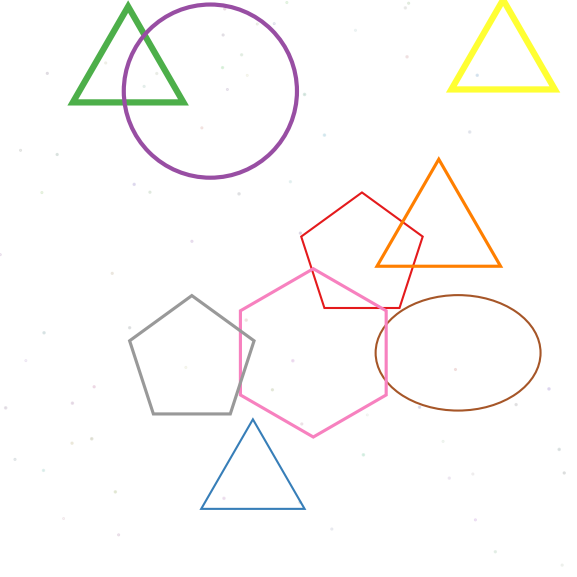[{"shape": "pentagon", "thickness": 1, "radius": 0.55, "center": [0.627, 0.555]}, {"shape": "triangle", "thickness": 1, "radius": 0.52, "center": [0.438, 0.17]}, {"shape": "triangle", "thickness": 3, "radius": 0.55, "center": [0.222, 0.877]}, {"shape": "circle", "thickness": 2, "radius": 0.75, "center": [0.364, 0.841]}, {"shape": "triangle", "thickness": 1.5, "radius": 0.62, "center": [0.76, 0.6]}, {"shape": "triangle", "thickness": 3, "radius": 0.52, "center": [0.871, 0.896]}, {"shape": "oval", "thickness": 1, "radius": 0.71, "center": [0.793, 0.388]}, {"shape": "hexagon", "thickness": 1.5, "radius": 0.73, "center": [0.543, 0.388]}, {"shape": "pentagon", "thickness": 1.5, "radius": 0.57, "center": [0.332, 0.374]}]